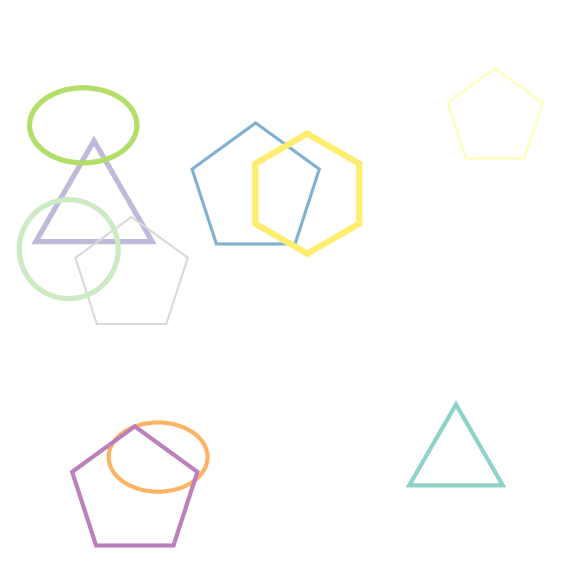[{"shape": "triangle", "thickness": 2, "radius": 0.47, "center": [0.79, 0.205]}, {"shape": "pentagon", "thickness": 1, "radius": 0.43, "center": [0.857, 0.795]}, {"shape": "triangle", "thickness": 2.5, "radius": 0.58, "center": [0.163, 0.639]}, {"shape": "pentagon", "thickness": 1.5, "radius": 0.58, "center": [0.443, 0.67]}, {"shape": "oval", "thickness": 2, "radius": 0.43, "center": [0.274, 0.208]}, {"shape": "oval", "thickness": 2.5, "radius": 0.46, "center": [0.144, 0.782]}, {"shape": "pentagon", "thickness": 1, "radius": 0.51, "center": [0.228, 0.521]}, {"shape": "pentagon", "thickness": 2, "radius": 0.57, "center": [0.233, 0.147]}, {"shape": "circle", "thickness": 2.5, "radius": 0.43, "center": [0.119, 0.568]}, {"shape": "hexagon", "thickness": 3, "radius": 0.52, "center": [0.532, 0.664]}]